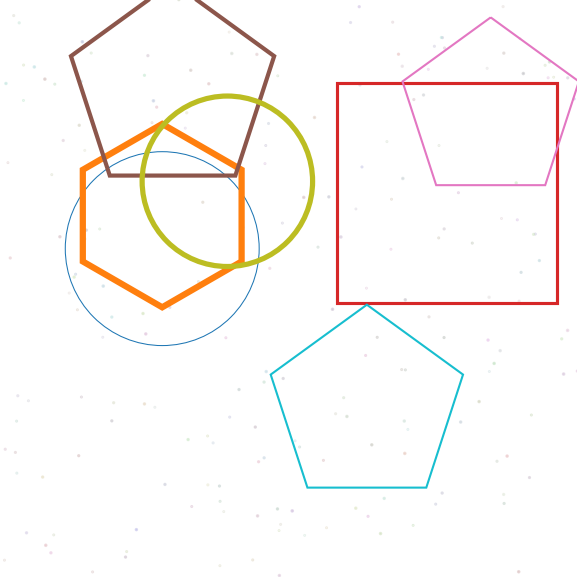[{"shape": "circle", "thickness": 0.5, "radius": 0.84, "center": [0.281, 0.569]}, {"shape": "hexagon", "thickness": 3, "radius": 0.79, "center": [0.281, 0.626]}, {"shape": "square", "thickness": 1.5, "radius": 0.95, "center": [0.775, 0.665]}, {"shape": "pentagon", "thickness": 2, "radius": 0.92, "center": [0.299, 0.845]}, {"shape": "pentagon", "thickness": 1, "radius": 0.8, "center": [0.85, 0.808]}, {"shape": "circle", "thickness": 2.5, "radius": 0.74, "center": [0.394, 0.685]}, {"shape": "pentagon", "thickness": 1, "radius": 0.88, "center": [0.635, 0.296]}]